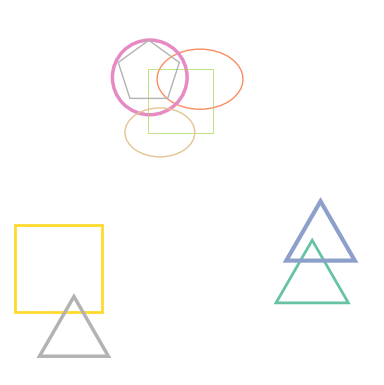[{"shape": "triangle", "thickness": 2, "radius": 0.54, "center": [0.811, 0.268]}, {"shape": "oval", "thickness": 1, "radius": 0.56, "center": [0.52, 0.794]}, {"shape": "triangle", "thickness": 3, "radius": 0.51, "center": [0.833, 0.374]}, {"shape": "circle", "thickness": 2.5, "radius": 0.49, "center": [0.389, 0.799]}, {"shape": "square", "thickness": 0.5, "radius": 0.42, "center": [0.468, 0.737]}, {"shape": "square", "thickness": 2, "radius": 0.56, "center": [0.152, 0.301]}, {"shape": "oval", "thickness": 1, "radius": 0.45, "center": [0.415, 0.656]}, {"shape": "pentagon", "thickness": 1, "radius": 0.42, "center": [0.387, 0.812]}, {"shape": "triangle", "thickness": 2.5, "radius": 0.52, "center": [0.192, 0.126]}]